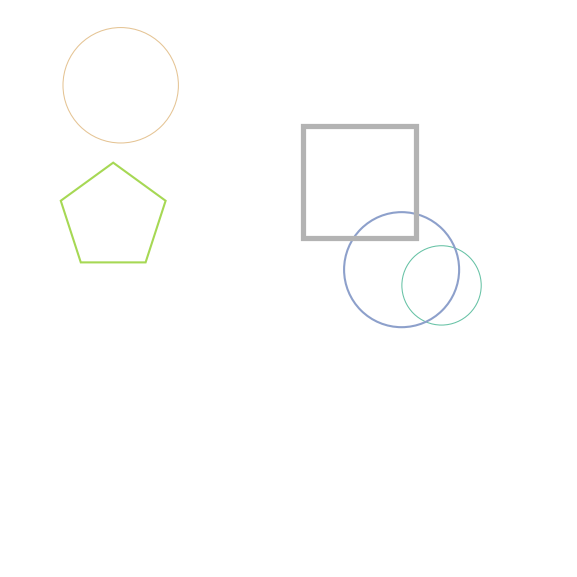[{"shape": "circle", "thickness": 0.5, "radius": 0.34, "center": [0.765, 0.505]}, {"shape": "circle", "thickness": 1, "radius": 0.5, "center": [0.695, 0.532]}, {"shape": "pentagon", "thickness": 1, "radius": 0.48, "center": [0.196, 0.622]}, {"shape": "circle", "thickness": 0.5, "radius": 0.5, "center": [0.209, 0.851]}, {"shape": "square", "thickness": 2.5, "radius": 0.49, "center": [0.623, 0.684]}]